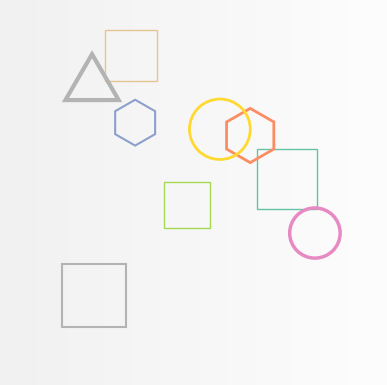[{"shape": "square", "thickness": 1, "radius": 0.39, "center": [0.741, 0.535]}, {"shape": "hexagon", "thickness": 2, "radius": 0.35, "center": [0.646, 0.648]}, {"shape": "hexagon", "thickness": 1.5, "radius": 0.3, "center": [0.349, 0.681]}, {"shape": "circle", "thickness": 2.5, "radius": 0.33, "center": [0.813, 0.395]}, {"shape": "square", "thickness": 1, "radius": 0.3, "center": [0.482, 0.468]}, {"shape": "circle", "thickness": 2, "radius": 0.39, "center": [0.567, 0.664]}, {"shape": "square", "thickness": 1, "radius": 0.33, "center": [0.339, 0.856]}, {"shape": "triangle", "thickness": 3, "radius": 0.4, "center": [0.238, 0.78]}, {"shape": "square", "thickness": 1.5, "radius": 0.41, "center": [0.244, 0.232]}]